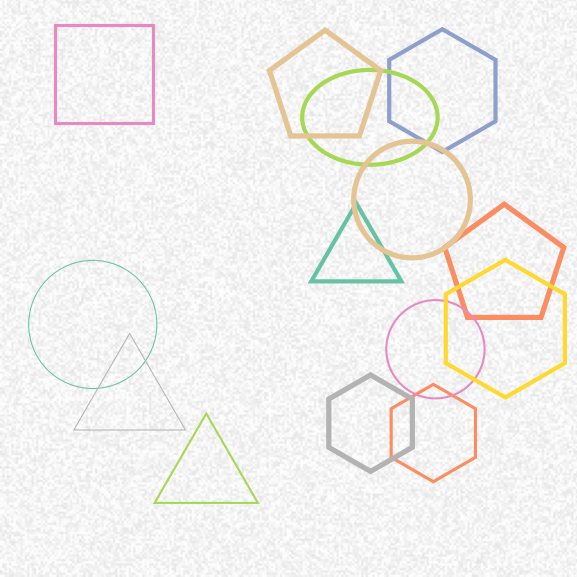[{"shape": "circle", "thickness": 0.5, "radius": 0.55, "center": [0.161, 0.437]}, {"shape": "triangle", "thickness": 2, "radius": 0.45, "center": [0.617, 0.557]}, {"shape": "hexagon", "thickness": 1.5, "radius": 0.42, "center": [0.75, 0.249]}, {"shape": "pentagon", "thickness": 2.5, "radius": 0.54, "center": [0.873, 0.537]}, {"shape": "hexagon", "thickness": 2, "radius": 0.53, "center": [0.766, 0.842]}, {"shape": "square", "thickness": 1.5, "radius": 0.43, "center": [0.18, 0.871]}, {"shape": "circle", "thickness": 1, "radius": 0.43, "center": [0.754, 0.394]}, {"shape": "triangle", "thickness": 1, "radius": 0.52, "center": [0.357, 0.18]}, {"shape": "oval", "thickness": 2, "radius": 0.59, "center": [0.641, 0.796]}, {"shape": "hexagon", "thickness": 2, "radius": 0.6, "center": [0.875, 0.43]}, {"shape": "pentagon", "thickness": 2.5, "radius": 0.51, "center": [0.563, 0.846]}, {"shape": "circle", "thickness": 2.5, "radius": 0.5, "center": [0.714, 0.654]}, {"shape": "hexagon", "thickness": 2.5, "radius": 0.42, "center": [0.642, 0.266]}, {"shape": "triangle", "thickness": 0.5, "radius": 0.56, "center": [0.224, 0.31]}]